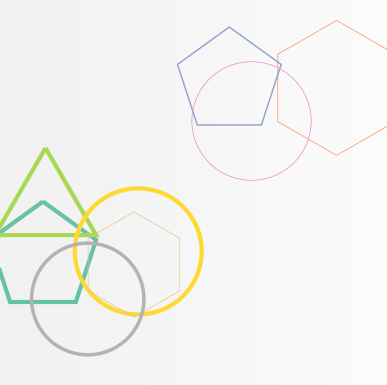[{"shape": "pentagon", "thickness": 3, "radius": 0.72, "center": [0.111, 0.332]}, {"shape": "hexagon", "thickness": 0.5, "radius": 0.88, "center": [0.869, 0.772]}, {"shape": "pentagon", "thickness": 1, "radius": 0.7, "center": [0.592, 0.789]}, {"shape": "circle", "thickness": 0.5, "radius": 0.77, "center": [0.649, 0.686]}, {"shape": "triangle", "thickness": 3, "radius": 0.75, "center": [0.118, 0.465]}, {"shape": "circle", "thickness": 3, "radius": 0.82, "center": [0.357, 0.347]}, {"shape": "hexagon", "thickness": 0.5, "radius": 0.68, "center": [0.346, 0.313]}, {"shape": "circle", "thickness": 2.5, "radius": 0.72, "center": [0.226, 0.223]}]